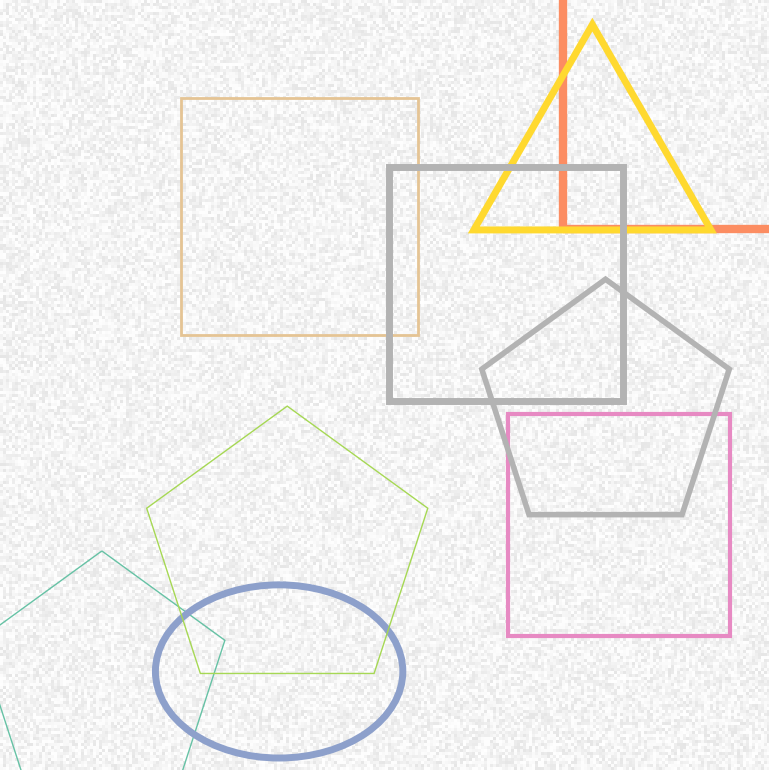[{"shape": "pentagon", "thickness": 0.5, "radius": 0.84, "center": [0.132, 0.117]}, {"shape": "square", "thickness": 3, "radius": 0.78, "center": [0.886, 0.858]}, {"shape": "oval", "thickness": 2.5, "radius": 0.8, "center": [0.363, 0.128]}, {"shape": "square", "thickness": 1.5, "radius": 0.72, "center": [0.804, 0.318]}, {"shape": "pentagon", "thickness": 0.5, "radius": 0.96, "center": [0.373, 0.281]}, {"shape": "triangle", "thickness": 2.5, "radius": 0.89, "center": [0.769, 0.79]}, {"shape": "square", "thickness": 1, "radius": 0.77, "center": [0.389, 0.719]}, {"shape": "square", "thickness": 2.5, "radius": 0.76, "center": [0.657, 0.631]}, {"shape": "pentagon", "thickness": 2, "radius": 0.84, "center": [0.786, 0.468]}]